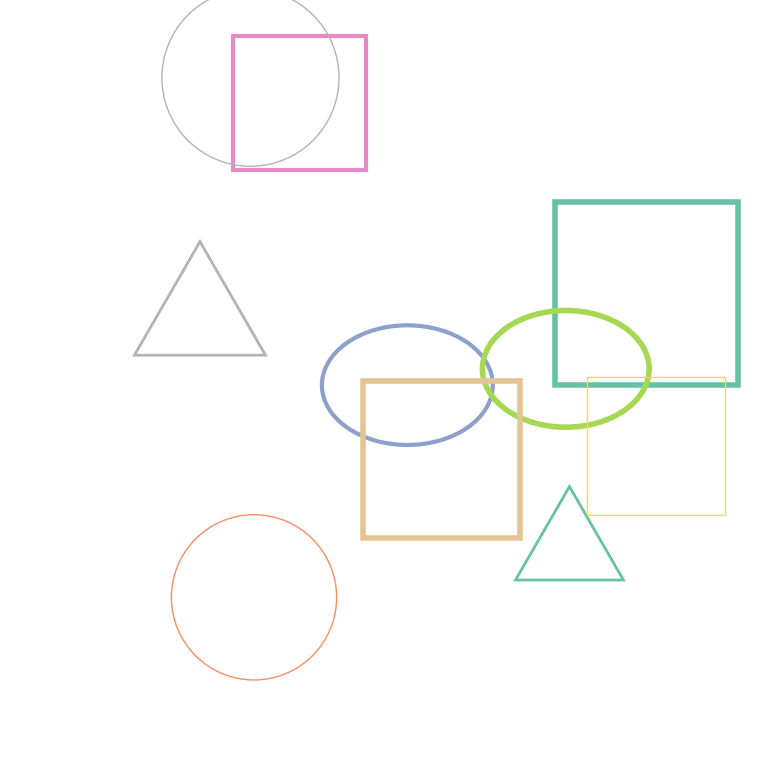[{"shape": "triangle", "thickness": 1, "radius": 0.4, "center": [0.74, 0.287]}, {"shape": "square", "thickness": 2, "radius": 0.59, "center": [0.839, 0.619]}, {"shape": "circle", "thickness": 0.5, "radius": 0.54, "center": [0.33, 0.224]}, {"shape": "oval", "thickness": 1.5, "radius": 0.55, "center": [0.529, 0.5]}, {"shape": "square", "thickness": 1.5, "radius": 0.43, "center": [0.389, 0.866]}, {"shape": "oval", "thickness": 2, "radius": 0.54, "center": [0.735, 0.521]}, {"shape": "square", "thickness": 0.5, "radius": 0.45, "center": [0.852, 0.42]}, {"shape": "square", "thickness": 2, "radius": 0.51, "center": [0.574, 0.403]}, {"shape": "circle", "thickness": 0.5, "radius": 0.58, "center": [0.325, 0.899]}, {"shape": "triangle", "thickness": 1, "radius": 0.49, "center": [0.26, 0.588]}]